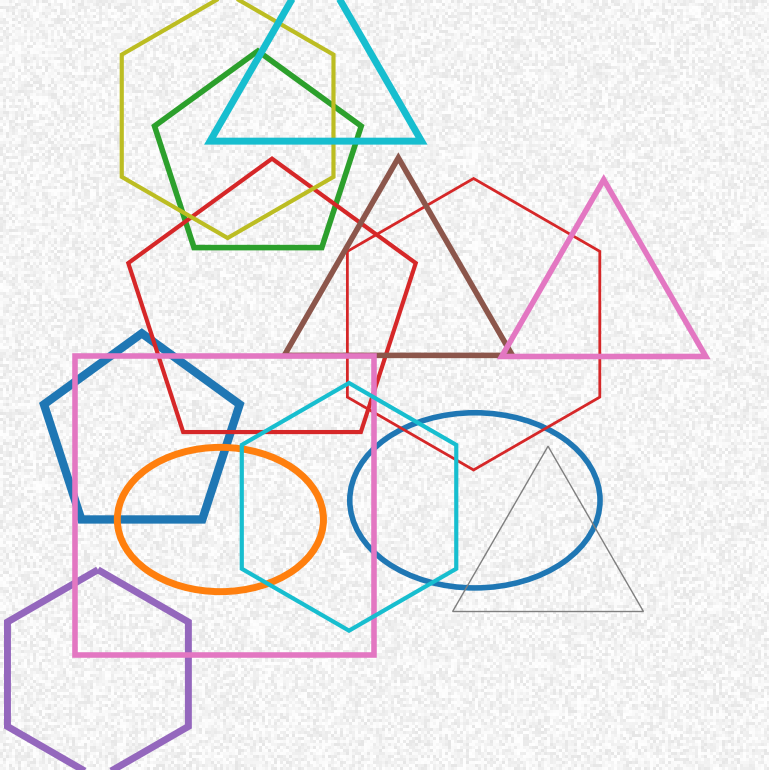[{"shape": "oval", "thickness": 2, "radius": 0.81, "center": [0.617, 0.35]}, {"shape": "pentagon", "thickness": 3, "radius": 0.67, "center": [0.184, 0.433]}, {"shape": "oval", "thickness": 2.5, "radius": 0.67, "center": [0.286, 0.325]}, {"shape": "pentagon", "thickness": 2, "radius": 0.71, "center": [0.335, 0.793]}, {"shape": "pentagon", "thickness": 1.5, "radius": 0.98, "center": [0.353, 0.598]}, {"shape": "hexagon", "thickness": 1, "radius": 0.95, "center": [0.615, 0.579]}, {"shape": "hexagon", "thickness": 2.5, "radius": 0.68, "center": [0.127, 0.124]}, {"shape": "triangle", "thickness": 2, "radius": 0.85, "center": [0.517, 0.624]}, {"shape": "square", "thickness": 2, "radius": 0.97, "center": [0.291, 0.344]}, {"shape": "triangle", "thickness": 2, "radius": 0.77, "center": [0.784, 0.614]}, {"shape": "triangle", "thickness": 0.5, "radius": 0.72, "center": [0.712, 0.277]}, {"shape": "hexagon", "thickness": 1.5, "radius": 0.79, "center": [0.296, 0.85]}, {"shape": "triangle", "thickness": 2.5, "radius": 0.79, "center": [0.41, 0.896]}, {"shape": "hexagon", "thickness": 1.5, "radius": 0.8, "center": [0.453, 0.342]}]